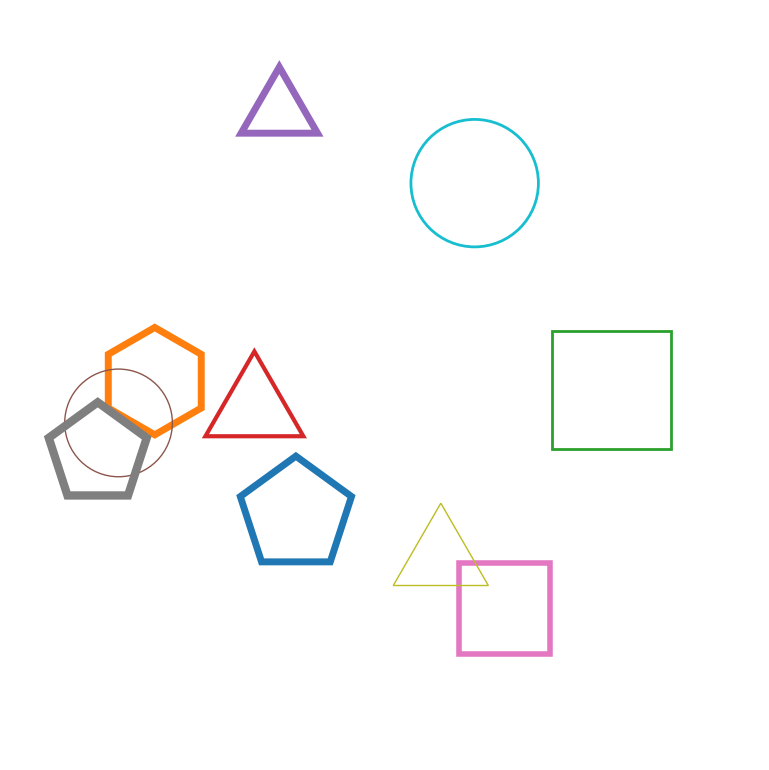[{"shape": "pentagon", "thickness": 2.5, "radius": 0.38, "center": [0.384, 0.332]}, {"shape": "hexagon", "thickness": 2.5, "radius": 0.35, "center": [0.201, 0.505]}, {"shape": "square", "thickness": 1, "radius": 0.38, "center": [0.794, 0.493]}, {"shape": "triangle", "thickness": 1.5, "radius": 0.37, "center": [0.33, 0.47]}, {"shape": "triangle", "thickness": 2.5, "radius": 0.29, "center": [0.363, 0.856]}, {"shape": "circle", "thickness": 0.5, "radius": 0.35, "center": [0.154, 0.451]}, {"shape": "square", "thickness": 2, "radius": 0.3, "center": [0.655, 0.21]}, {"shape": "pentagon", "thickness": 3, "radius": 0.33, "center": [0.127, 0.411]}, {"shape": "triangle", "thickness": 0.5, "radius": 0.36, "center": [0.572, 0.275]}, {"shape": "circle", "thickness": 1, "radius": 0.41, "center": [0.616, 0.762]}]